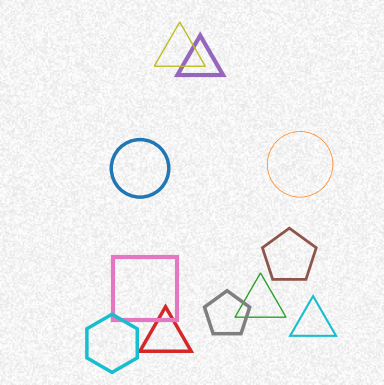[{"shape": "circle", "thickness": 2.5, "radius": 0.37, "center": [0.364, 0.563]}, {"shape": "circle", "thickness": 0.5, "radius": 0.43, "center": [0.779, 0.573]}, {"shape": "triangle", "thickness": 1, "radius": 0.38, "center": [0.677, 0.214]}, {"shape": "triangle", "thickness": 2.5, "radius": 0.38, "center": [0.43, 0.126]}, {"shape": "triangle", "thickness": 3, "radius": 0.34, "center": [0.52, 0.839]}, {"shape": "pentagon", "thickness": 2, "radius": 0.37, "center": [0.752, 0.334]}, {"shape": "square", "thickness": 3, "radius": 0.41, "center": [0.376, 0.251]}, {"shape": "pentagon", "thickness": 2.5, "radius": 0.31, "center": [0.59, 0.183]}, {"shape": "triangle", "thickness": 1, "radius": 0.38, "center": [0.467, 0.866]}, {"shape": "triangle", "thickness": 1.5, "radius": 0.34, "center": [0.813, 0.162]}, {"shape": "hexagon", "thickness": 2.5, "radius": 0.38, "center": [0.291, 0.108]}]